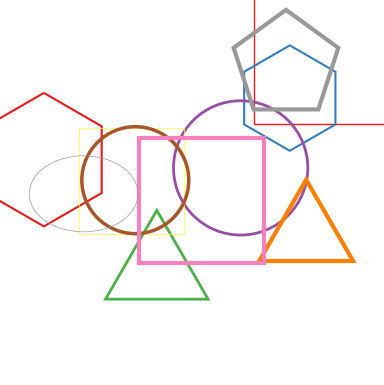[{"shape": "hexagon", "thickness": 1.5, "radius": 0.87, "center": [0.114, 0.585]}, {"shape": "square", "thickness": 1, "radius": 0.99, "center": [0.856, 0.874]}, {"shape": "hexagon", "thickness": 1.5, "radius": 0.68, "center": [0.753, 0.745]}, {"shape": "triangle", "thickness": 2, "radius": 0.77, "center": [0.407, 0.3]}, {"shape": "circle", "thickness": 2, "radius": 0.87, "center": [0.625, 0.564]}, {"shape": "triangle", "thickness": 3, "radius": 0.7, "center": [0.795, 0.392]}, {"shape": "square", "thickness": 0.5, "radius": 0.68, "center": [0.342, 0.53]}, {"shape": "circle", "thickness": 2.5, "radius": 0.69, "center": [0.351, 0.532]}, {"shape": "square", "thickness": 3, "radius": 0.81, "center": [0.523, 0.48]}, {"shape": "oval", "thickness": 0.5, "radius": 0.71, "center": [0.217, 0.497]}, {"shape": "pentagon", "thickness": 3, "radius": 0.71, "center": [0.743, 0.831]}]